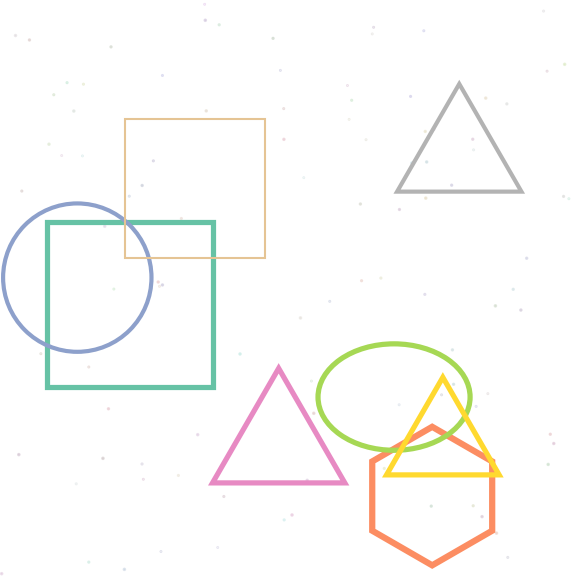[{"shape": "square", "thickness": 2.5, "radius": 0.72, "center": [0.225, 0.472]}, {"shape": "hexagon", "thickness": 3, "radius": 0.6, "center": [0.748, 0.14]}, {"shape": "circle", "thickness": 2, "radius": 0.64, "center": [0.134, 0.518]}, {"shape": "triangle", "thickness": 2.5, "radius": 0.66, "center": [0.483, 0.229]}, {"shape": "oval", "thickness": 2.5, "radius": 0.66, "center": [0.682, 0.312]}, {"shape": "triangle", "thickness": 2.5, "radius": 0.56, "center": [0.767, 0.233]}, {"shape": "square", "thickness": 1, "radius": 0.6, "center": [0.338, 0.673]}, {"shape": "triangle", "thickness": 2, "radius": 0.62, "center": [0.795, 0.729]}]